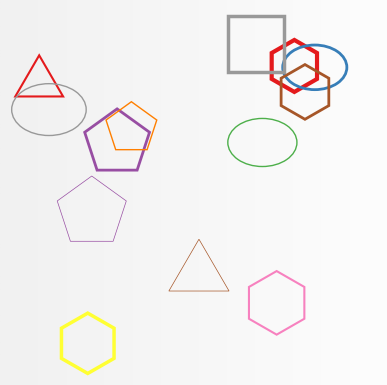[{"shape": "triangle", "thickness": 1.5, "radius": 0.36, "center": [0.101, 0.785]}, {"shape": "hexagon", "thickness": 3, "radius": 0.34, "center": [0.76, 0.829]}, {"shape": "oval", "thickness": 2, "radius": 0.41, "center": [0.812, 0.825]}, {"shape": "oval", "thickness": 1, "radius": 0.45, "center": [0.677, 0.63]}, {"shape": "pentagon", "thickness": 0.5, "radius": 0.47, "center": [0.237, 0.449]}, {"shape": "pentagon", "thickness": 2, "radius": 0.44, "center": [0.302, 0.629]}, {"shape": "pentagon", "thickness": 1, "radius": 0.34, "center": [0.339, 0.667]}, {"shape": "hexagon", "thickness": 2.5, "radius": 0.39, "center": [0.226, 0.108]}, {"shape": "hexagon", "thickness": 2, "radius": 0.36, "center": [0.787, 0.761]}, {"shape": "triangle", "thickness": 0.5, "radius": 0.45, "center": [0.513, 0.289]}, {"shape": "hexagon", "thickness": 1.5, "radius": 0.41, "center": [0.714, 0.213]}, {"shape": "square", "thickness": 2.5, "radius": 0.36, "center": [0.661, 0.885]}, {"shape": "oval", "thickness": 1, "radius": 0.48, "center": [0.126, 0.715]}]